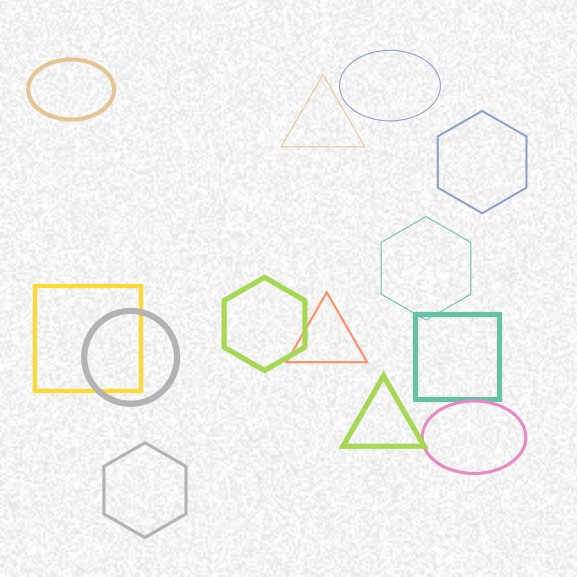[{"shape": "square", "thickness": 2.5, "radius": 0.37, "center": [0.791, 0.382]}, {"shape": "hexagon", "thickness": 0.5, "radius": 0.45, "center": [0.738, 0.535]}, {"shape": "triangle", "thickness": 1, "radius": 0.4, "center": [0.566, 0.412]}, {"shape": "oval", "thickness": 0.5, "radius": 0.44, "center": [0.675, 0.851]}, {"shape": "hexagon", "thickness": 1, "radius": 0.44, "center": [0.835, 0.719]}, {"shape": "oval", "thickness": 1.5, "radius": 0.45, "center": [0.821, 0.242]}, {"shape": "triangle", "thickness": 2.5, "radius": 0.41, "center": [0.664, 0.267]}, {"shape": "hexagon", "thickness": 2.5, "radius": 0.4, "center": [0.458, 0.438]}, {"shape": "square", "thickness": 2, "radius": 0.46, "center": [0.152, 0.413]}, {"shape": "triangle", "thickness": 0.5, "radius": 0.42, "center": [0.559, 0.787]}, {"shape": "oval", "thickness": 2, "radius": 0.37, "center": [0.123, 0.844]}, {"shape": "circle", "thickness": 3, "radius": 0.4, "center": [0.226, 0.38]}, {"shape": "hexagon", "thickness": 1.5, "radius": 0.41, "center": [0.251, 0.15]}]